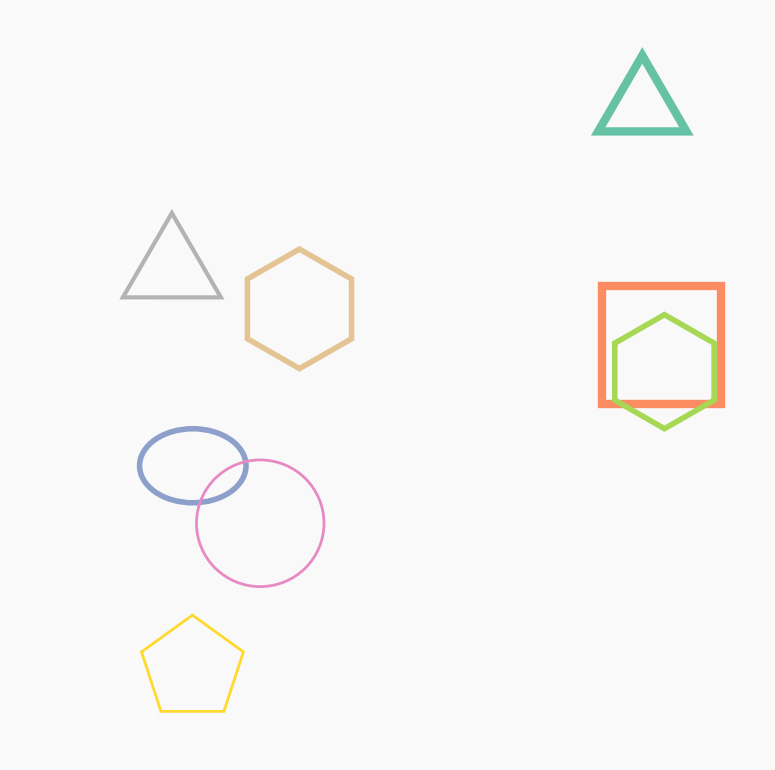[{"shape": "triangle", "thickness": 3, "radius": 0.33, "center": [0.829, 0.862]}, {"shape": "square", "thickness": 3, "radius": 0.38, "center": [0.854, 0.552]}, {"shape": "oval", "thickness": 2, "radius": 0.34, "center": [0.249, 0.395]}, {"shape": "circle", "thickness": 1, "radius": 0.41, "center": [0.336, 0.32]}, {"shape": "hexagon", "thickness": 2, "radius": 0.37, "center": [0.857, 0.517]}, {"shape": "pentagon", "thickness": 1, "radius": 0.35, "center": [0.248, 0.132]}, {"shape": "hexagon", "thickness": 2, "radius": 0.39, "center": [0.386, 0.599]}, {"shape": "triangle", "thickness": 1.5, "radius": 0.36, "center": [0.222, 0.65]}]